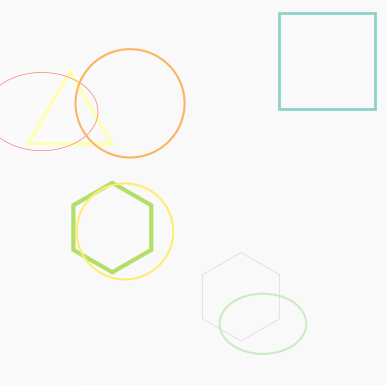[{"shape": "square", "thickness": 2, "radius": 0.62, "center": [0.844, 0.842]}, {"shape": "triangle", "thickness": 2.5, "radius": 0.63, "center": [0.181, 0.689]}, {"shape": "oval", "thickness": 0.5, "radius": 0.73, "center": [0.108, 0.71]}, {"shape": "circle", "thickness": 1.5, "radius": 0.7, "center": [0.336, 0.732]}, {"shape": "hexagon", "thickness": 3, "radius": 0.58, "center": [0.29, 0.409]}, {"shape": "hexagon", "thickness": 0.5, "radius": 0.57, "center": [0.622, 0.229]}, {"shape": "oval", "thickness": 1.5, "radius": 0.56, "center": [0.679, 0.159]}, {"shape": "circle", "thickness": 1.5, "radius": 0.62, "center": [0.322, 0.399]}]